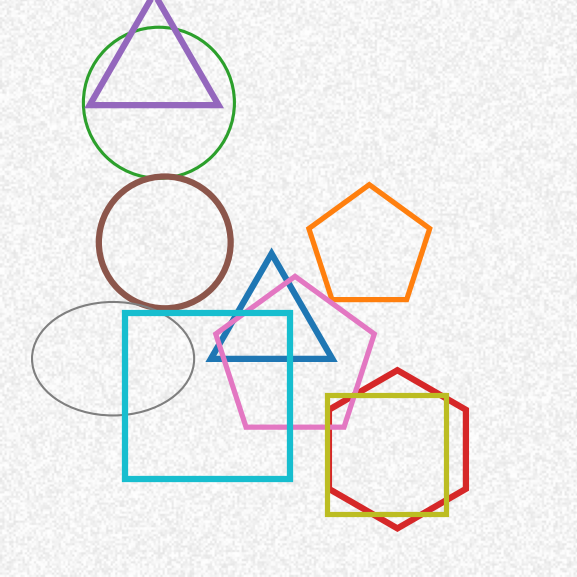[{"shape": "triangle", "thickness": 3, "radius": 0.61, "center": [0.47, 0.438]}, {"shape": "pentagon", "thickness": 2.5, "radius": 0.55, "center": [0.639, 0.569]}, {"shape": "circle", "thickness": 1.5, "radius": 0.65, "center": [0.275, 0.821]}, {"shape": "hexagon", "thickness": 3, "radius": 0.68, "center": [0.688, 0.221]}, {"shape": "triangle", "thickness": 3, "radius": 0.64, "center": [0.267, 0.882]}, {"shape": "circle", "thickness": 3, "radius": 0.57, "center": [0.285, 0.579]}, {"shape": "pentagon", "thickness": 2.5, "radius": 0.72, "center": [0.511, 0.376]}, {"shape": "oval", "thickness": 1, "radius": 0.7, "center": [0.196, 0.378]}, {"shape": "square", "thickness": 2.5, "radius": 0.52, "center": [0.669, 0.212]}, {"shape": "square", "thickness": 3, "radius": 0.72, "center": [0.359, 0.313]}]